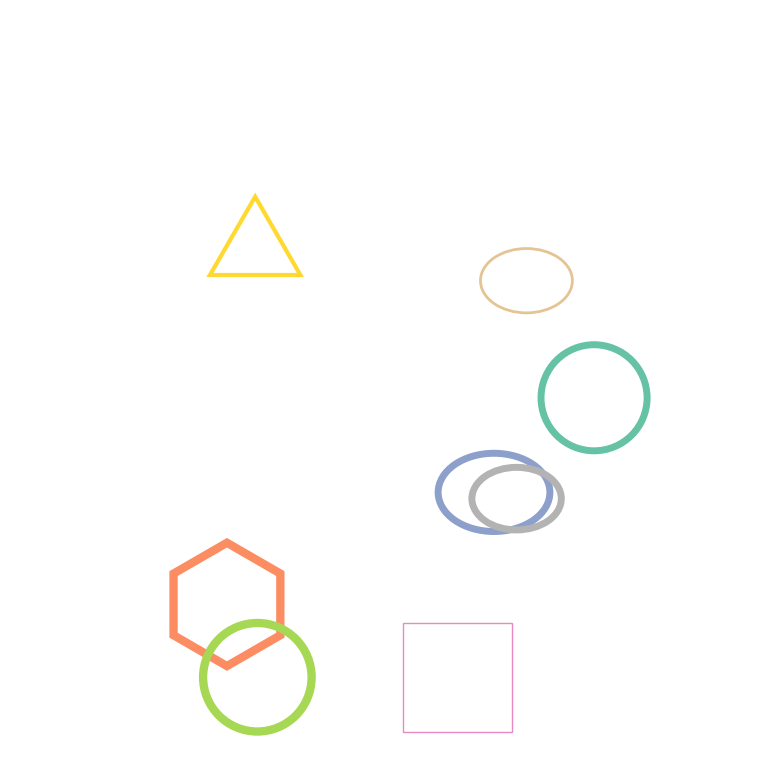[{"shape": "circle", "thickness": 2.5, "radius": 0.34, "center": [0.772, 0.483]}, {"shape": "hexagon", "thickness": 3, "radius": 0.4, "center": [0.295, 0.215]}, {"shape": "oval", "thickness": 2.5, "radius": 0.36, "center": [0.642, 0.361]}, {"shape": "square", "thickness": 0.5, "radius": 0.35, "center": [0.594, 0.121]}, {"shape": "circle", "thickness": 3, "radius": 0.35, "center": [0.334, 0.12]}, {"shape": "triangle", "thickness": 1.5, "radius": 0.34, "center": [0.331, 0.677]}, {"shape": "oval", "thickness": 1, "radius": 0.3, "center": [0.684, 0.635]}, {"shape": "oval", "thickness": 2.5, "radius": 0.29, "center": [0.671, 0.352]}]